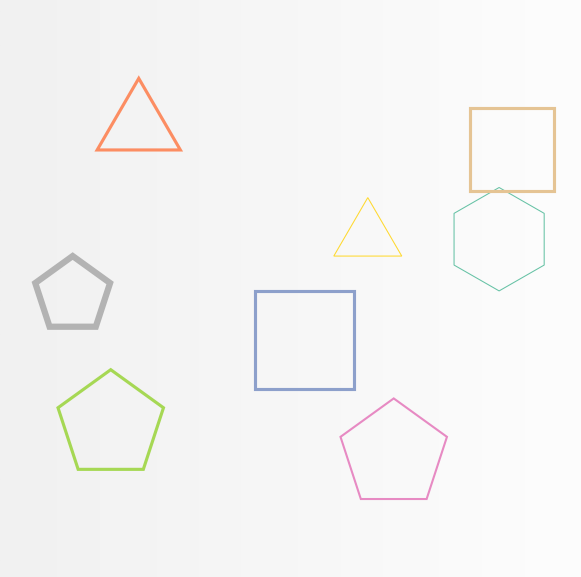[{"shape": "hexagon", "thickness": 0.5, "radius": 0.45, "center": [0.859, 0.585]}, {"shape": "triangle", "thickness": 1.5, "radius": 0.41, "center": [0.239, 0.781]}, {"shape": "square", "thickness": 1.5, "radius": 0.43, "center": [0.524, 0.41]}, {"shape": "pentagon", "thickness": 1, "radius": 0.48, "center": [0.677, 0.213]}, {"shape": "pentagon", "thickness": 1.5, "radius": 0.48, "center": [0.191, 0.264]}, {"shape": "triangle", "thickness": 0.5, "radius": 0.34, "center": [0.633, 0.589]}, {"shape": "square", "thickness": 1.5, "radius": 0.36, "center": [0.881, 0.74]}, {"shape": "pentagon", "thickness": 3, "radius": 0.34, "center": [0.125, 0.488]}]